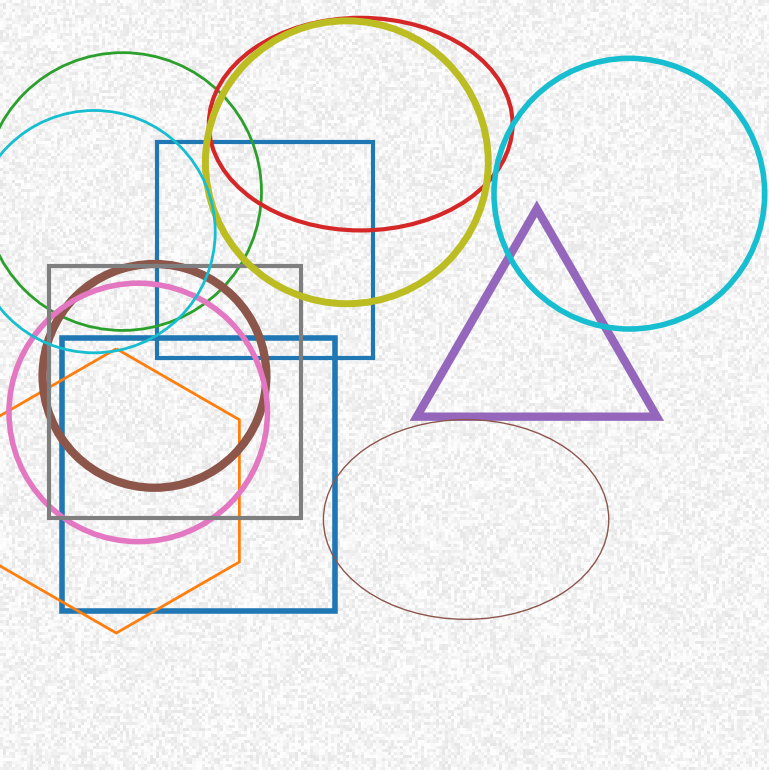[{"shape": "square", "thickness": 1.5, "radius": 0.7, "center": [0.344, 0.676]}, {"shape": "square", "thickness": 2, "radius": 0.89, "center": [0.258, 0.383]}, {"shape": "hexagon", "thickness": 1, "radius": 0.92, "center": [0.151, 0.363]}, {"shape": "circle", "thickness": 1, "radius": 0.9, "center": [0.159, 0.751]}, {"shape": "oval", "thickness": 1.5, "radius": 0.99, "center": [0.468, 0.839]}, {"shape": "triangle", "thickness": 3, "radius": 0.9, "center": [0.697, 0.549]}, {"shape": "circle", "thickness": 3, "radius": 0.73, "center": [0.201, 0.512]}, {"shape": "oval", "thickness": 0.5, "radius": 0.93, "center": [0.605, 0.325]}, {"shape": "circle", "thickness": 2, "radius": 0.84, "center": [0.18, 0.464]}, {"shape": "square", "thickness": 1.5, "radius": 0.82, "center": [0.227, 0.491]}, {"shape": "circle", "thickness": 2.5, "radius": 0.92, "center": [0.45, 0.789]}, {"shape": "circle", "thickness": 2, "radius": 0.88, "center": [0.817, 0.748]}, {"shape": "circle", "thickness": 1, "radius": 0.79, "center": [0.122, 0.699]}]